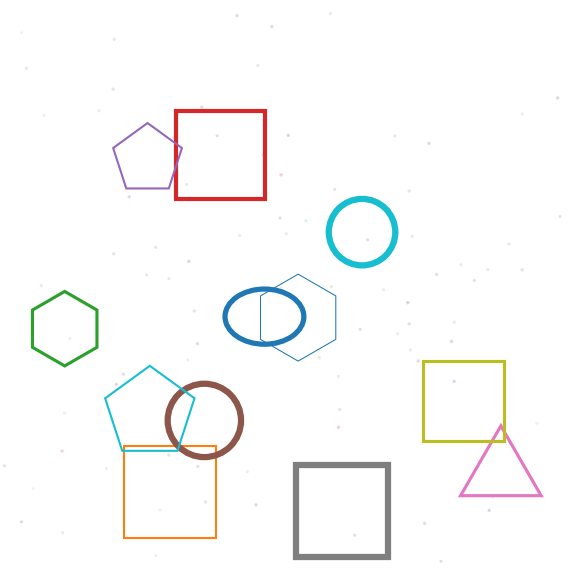[{"shape": "hexagon", "thickness": 0.5, "radius": 0.38, "center": [0.516, 0.449]}, {"shape": "oval", "thickness": 2.5, "radius": 0.34, "center": [0.458, 0.451]}, {"shape": "square", "thickness": 1, "radius": 0.4, "center": [0.295, 0.148]}, {"shape": "hexagon", "thickness": 1.5, "radius": 0.32, "center": [0.112, 0.43]}, {"shape": "square", "thickness": 2, "radius": 0.38, "center": [0.382, 0.731]}, {"shape": "pentagon", "thickness": 1, "radius": 0.31, "center": [0.255, 0.723]}, {"shape": "circle", "thickness": 3, "radius": 0.32, "center": [0.354, 0.271]}, {"shape": "triangle", "thickness": 1.5, "radius": 0.4, "center": [0.867, 0.181]}, {"shape": "square", "thickness": 3, "radius": 0.4, "center": [0.592, 0.115]}, {"shape": "square", "thickness": 1.5, "radius": 0.35, "center": [0.802, 0.305]}, {"shape": "circle", "thickness": 3, "radius": 0.29, "center": [0.627, 0.597]}, {"shape": "pentagon", "thickness": 1, "radius": 0.41, "center": [0.259, 0.284]}]